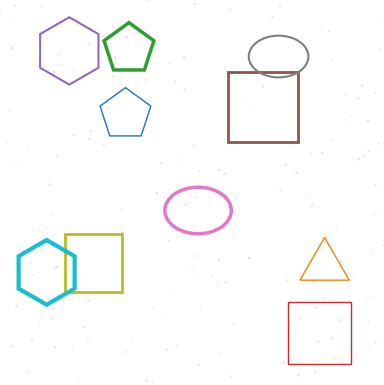[{"shape": "pentagon", "thickness": 1, "radius": 0.35, "center": [0.326, 0.703]}, {"shape": "triangle", "thickness": 1, "radius": 0.37, "center": [0.843, 0.309]}, {"shape": "pentagon", "thickness": 2.5, "radius": 0.34, "center": [0.335, 0.873]}, {"shape": "square", "thickness": 1, "radius": 0.41, "center": [0.831, 0.135]}, {"shape": "hexagon", "thickness": 1.5, "radius": 0.44, "center": [0.18, 0.868]}, {"shape": "square", "thickness": 2, "radius": 0.45, "center": [0.684, 0.722]}, {"shape": "oval", "thickness": 2.5, "radius": 0.43, "center": [0.515, 0.453]}, {"shape": "oval", "thickness": 1.5, "radius": 0.39, "center": [0.724, 0.853]}, {"shape": "square", "thickness": 2, "radius": 0.38, "center": [0.243, 0.317]}, {"shape": "hexagon", "thickness": 3, "radius": 0.42, "center": [0.121, 0.293]}]